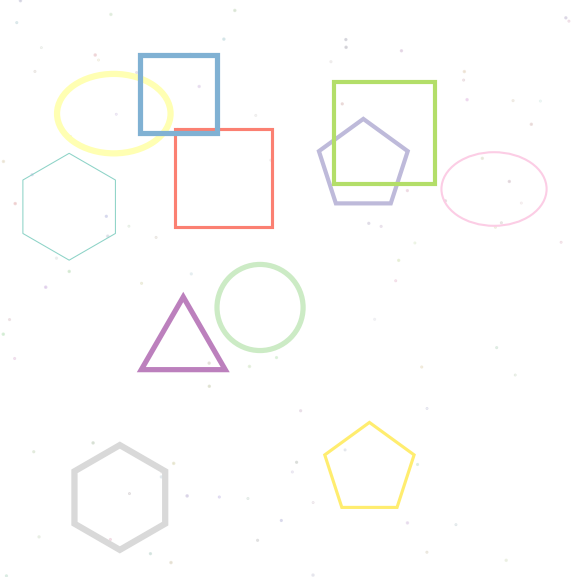[{"shape": "hexagon", "thickness": 0.5, "radius": 0.46, "center": [0.12, 0.641]}, {"shape": "oval", "thickness": 3, "radius": 0.49, "center": [0.197, 0.802]}, {"shape": "pentagon", "thickness": 2, "radius": 0.4, "center": [0.629, 0.712]}, {"shape": "square", "thickness": 1.5, "radius": 0.42, "center": [0.387, 0.691]}, {"shape": "square", "thickness": 2.5, "radius": 0.34, "center": [0.309, 0.837]}, {"shape": "square", "thickness": 2, "radius": 0.44, "center": [0.666, 0.769]}, {"shape": "oval", "thickness": 1, "radius": 0.46, "center": [0.855, 0.672]}, {"shape": "hexagon", "thickness": 3, "radius": 0.45, "center": [0.207, 0.138]}, {"shape": "triangle", "thickness": 2.5, "radius": 0.42, "center": [0.317, 0.401]}, {"shape": "circle", "thickness": 2.5, "radius": 0.37, "center": [0.45, 0.467]}, {"shape": "pentagon", "thickness": 1.5, "radius": 0.41, "center": [0.64, 0.186]}]